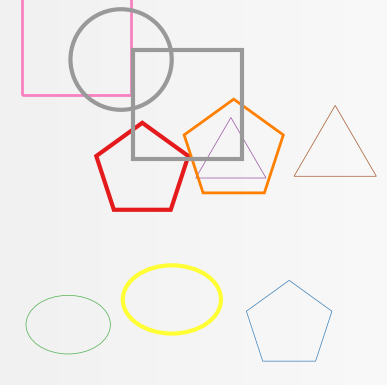[{"shape": "pentagon", "thickness": 3, "radius": 0.62, "center": [0.367, 0.556]}, {"shape": "pentagon", "thickness": 0.5, "radius": 0.58, "center": [0.746, 0.156]}, {"shape": "oval", "thickness": 0.5, "radius": 0.54, "center": [0.176, 0.157]}, {"shape": "triangle", "thickness": 0.5, "radius": 0.52, "center": [0.596, 0.59]}, {"shape": "pentagon", "thickness": 2, "radius": 0.67, "center": [0.603, 0.608]}, {"shape": "oval", "thickness": 3, "radius": 0.63, "center": [0.444, 0.222]}, {"shape": "triangle", "thickness": 0.5, "radius": 0.61, "center": [0.865, 0.604]}, {"shape": "square", "thickness": 2, "radius": 0.7, "center": [0.198, 0.894]}, {"shape": "circle", "thickness": 3, "radius": 0.65, "center": [0.313, 0.845]}, {"shape": "square", "thickness": 3, "radius": 0.71, "center": [0.484, 0.728]}]